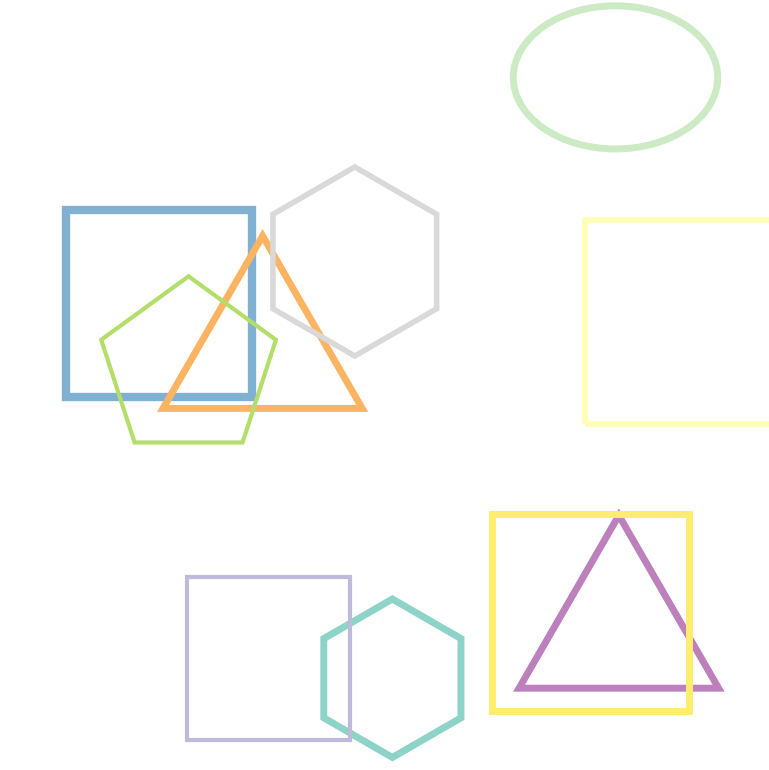[{"shape": "hexagon", "thickness": 2.5, "radius": 0.51, "center": [0.51, 0.119]}, {"shape": "square", "thickness": 2, "radius": 0.66, "center": [0.892, 0.582]}, {"shape": "square", "thickness": 1.5, "radius": 0.53, "center": [0.349, 0.144]}, {"shape": "square", "thickness": 3, "radius": 0.61, "center": [0.206, 0.605]}, {"shape": "triangle", "thickness": 2.5, "radius": 0.75, "center": [0.341, 0.544]}, {"shape": "pentagon", "thickness": 1.5, "radius": 0.6, "center": [0.245, 0.522]}, {"shape": "hexagon", "thickness": 2, "radius": 0.61, "center": [0.461, 0.66]}, {"shape": "triangle", "thickness": 2.5, "radius": 0.75, "center": [0.804, 0.181]}, {"shape": "oval", "thickness": 2.5, "radius": 0.66, "center": [0.799, 0.9]}, {"shape": "square", "thickness": 2.5, "radius": 0.64, "center": [0.767, 0.204]}]